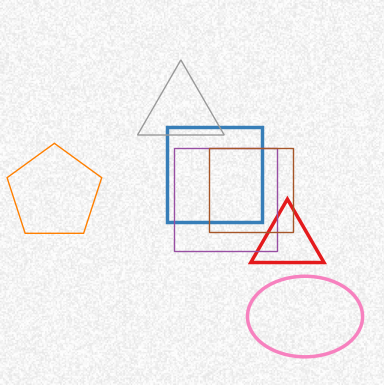[{"shape": "triangle", "thickness": 2.5, "radius": 0.55, "center": [0.746, 0.373]}, {"shape": "square", "thickness": 2.5, "radius": 0.62, "center": [0.557, 0.547]}, {"shape": "square", "thickness": 1, "radius": 0.67, "center": [0.586, 0.482]}, {"shape": "pentagon", "thickness": 1, "radius": 0.65, "center": [0.141, 0.499]}, {"shape": "square", "thickness": 1, "radius": 0.55, "center": [0.652, 0.505]}, {"shape": "oval", "thickness": 2.5, "radius": 0.75, "center": [0.792, 0.178]}, {"shape": "triangle", "thickness": 1, "radius": 0.65, "center": [0.47, 0.714]}]